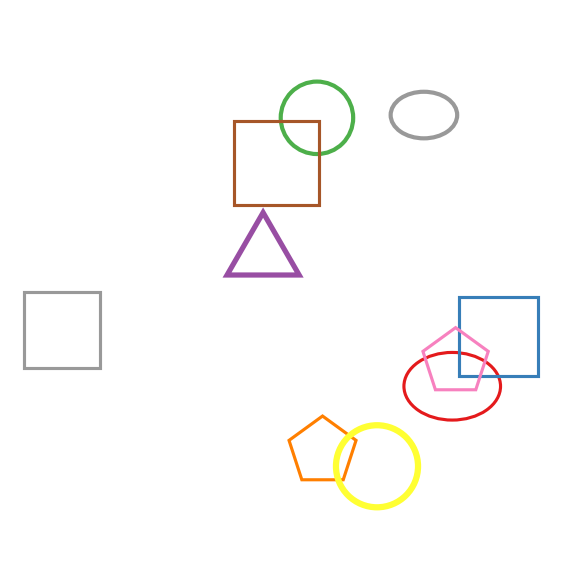[{"shape": "oval", "thickness": 1.5, "radius": 0.42, "center": [0.783, 0.33]}, {"shape": "square", "thickness": 1.5, "radius": 0.34, "center": [0.864, 0.417]}, {"shape": "circle", "thickness": 2, "radius": 0.31, "center": [0.549, 0.795]}, {"shape": "triangle", "thickness": 2.5, "radius": 0.36, "center": [0.456, 0.559]}, {"shape": "pentagon", "thickness": 1.5, "radius": 0.31, "center": [0.559, 0.218]}, {"shape": "circle", "thickness": 3, "radius": 0.36, "center": [0.653, 0.192]}, {"shape": "square", "thickness": 1.5, "radius": 0.37, "center": [0.479, 0.717]}, {"shape": "pentagon", "thickness": 1.5, "radius": 0.3, "center": [0.789, 0.372]}, {"shape": "square", "thickness": 1.5, "radius": 0.33, "center": [0.108, 0.428]}, {"shape": "oval", "thickness": 2, "radius": 0.29, "center": [0.734, 0.8]}]